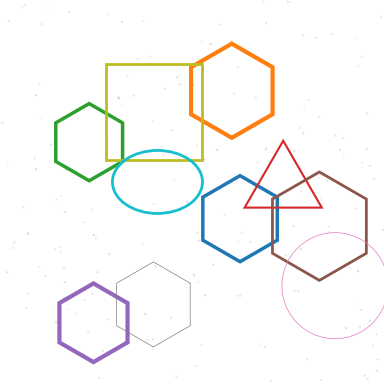[{"shape": "hexagon", "thickness": 2.5, "radius": 0.56, "center": [0.624, 0.432]}, {"shape": "hexagon", "thickness": 3, "radius": 0.61, "center": [0.602, 0.764]}, {"shape": "hexagon", "thickness": 2.5, "radius": 0.5, "center": [0.232, 0.631]}, {"shape": "triangle", "thickness": 1.5, "radius": 0.58, "center": [0.736, 0.519]}, {"shape": "hexagon", "thickness": 3, "radius": 0.51, "center": [0.243, 0.162]}, {"shape": "hexagon", "thickness": 2, "radius": 0.7, "center": [0.83, 0.413]}, {"shape": "circle", "thickness": 0.5, "radius": 0.69, "center": [0.87, 0.258]}, {"shape": "hexagon", "thickness": 0.5, "radius": 0.55, "center": [0.398, 0.209]}, {"shape": "square", "thickness": 2, "radius": 0.63, "center": [0.4, 0.709]}, {"shape": "oval", "thickness": 2, "radius": 0.58, "center": [0.409, 0.527]}]